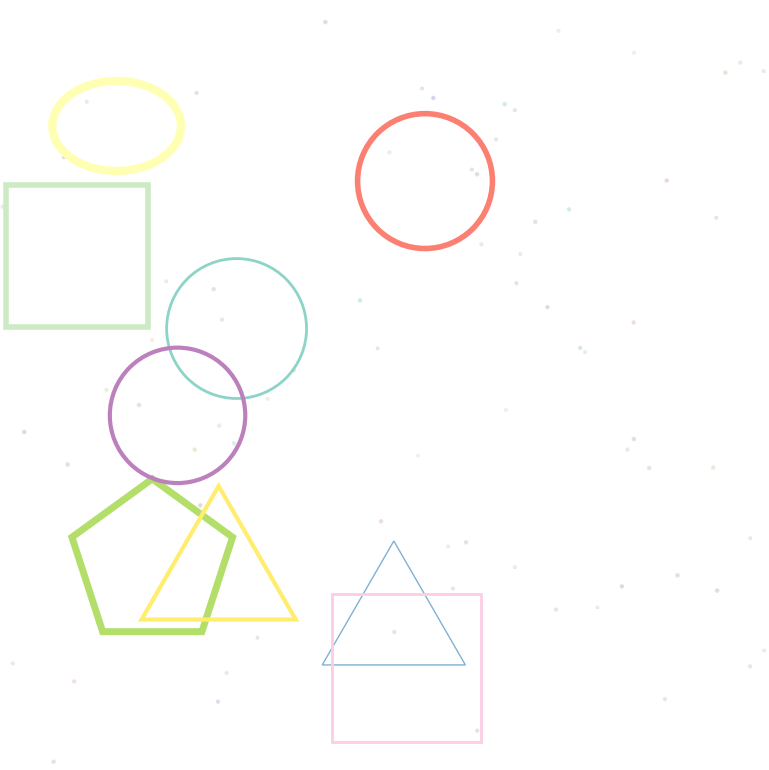[{"shape": "circle", "thickness": 1, "radius": 0.45, "center": [0.307, 0.573]}, {"shape": "oval", "thickness": 3, "radius": 0.42, "center": [0.151, 0.836]}, {"shape": "circle", "thickness": 2, "radius": 0.44, "center": [0.552, 0.765]}, {"shape": "triangle", "thickness": 0.5, "radius": 0.54, "center": [0.511, 0.19]}, {"shape": "pentagon", "thickness": 2.5, "radius": 0.55, "center": [0.198, 0.268]}, {"shape": "square", "thickness": 1, "radius": 0.48, "center": [0.528, 0.132]}, {"shape": "circle", "thickness": 1.5, "radius": 0.44, "center": [0.231, 0.461]}, {"shape": "square", "thickness": 2, "radius": 0.46, "center": [0.1, 0.668]}, {"shape": "triangle", "thickness": 1.5, "radius": 0.58, "center": [0.284, 0.253]}]